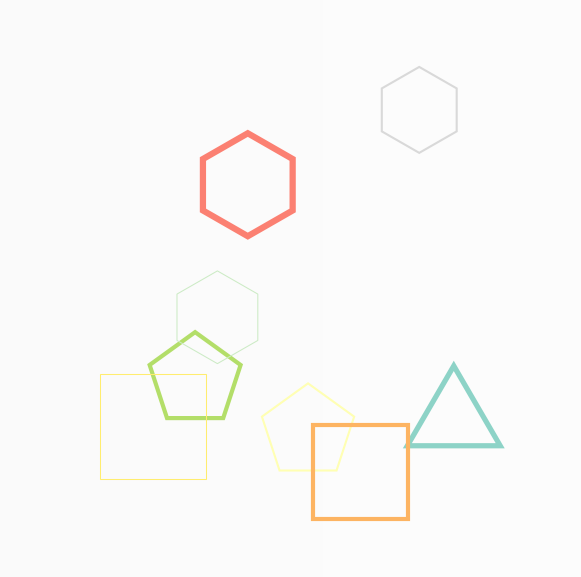[{"shape": "triangle", "thickness": 2.5, "radius": 0.46, "center": [0.781, 0.273]}, {"shape": "pentagon", "thickness": 1, "radius": 0.42, "center": [0.53, 0.252]}, {"shape": "hexagon", "thickness": 3, "radius": 0.45, "center": [0.426, 0.679]}, {"shape": "square", "thickness": 2, "radius": 0.41, "center": [0.62, 0.182]}, {"shape": "pentagon", "thickness": 2, "radius": 0.41, "center": [0.336, 0.342]}, {"shape": "hexagon", "thickness": 1, "radius": 0.37, "center": [0.721, 0.809]}, {"shape": "hexagon", "thickness": 0.5, "radius": 0.4, "center": [0.374, 0.45]}, {"shape": "square", "thickness": 0.5, "radius": 0.45, "center": [0.263, 0.261]}]